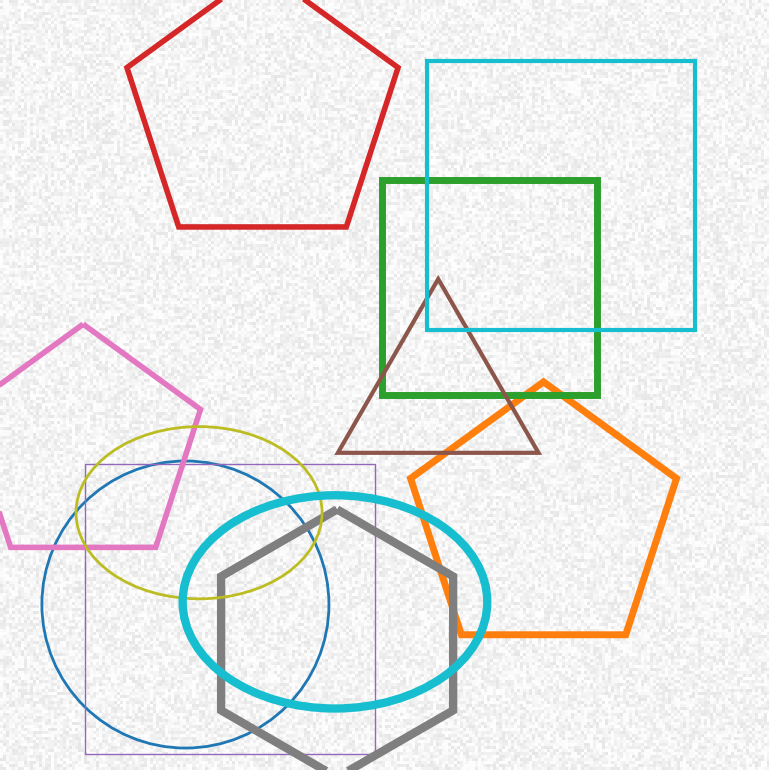[{"shape": "circle", "thickness": 1, "radius": 0.93, "center": [0.241, 0.215]}, {"shape": "pentagon", "thickness": 2.5, "radius": 0.91, "center": [0.706, 0.323]}, {"shape": "square", "thickness": 2.5, "radius": 0.7, "center": [0.636, 0.626]}, {"shape": "pentagon", "thickness": 2, "radius": 0.93, "center": [0.341, 0.855]}, {"shape": "square", "thickness": 0.5, "radius": 0.94, "center": [0.299, 0.209]}, {"shape": "triangle", "thickness": 1.5, "radius": 0.75, "center": [0.569, 0.487]}, {"shape": "pentagon", "thickness": 2, "radius": 0.8, "center": [0.108, 0.419]}, {"shape": "hexagon", "thickness": 3, "radius": 0.87, "center": [0.438, 0.164]}, {"shape": "oval", "thickness": 1, "radius": 0.8, "center": [0.259, 0.334]}, {"shape": "oval", "thickness": 3, "radius": 0.99, "center": [0.435, 0.218]}, {"shape": "square", "thickness": 1.5, "radius": 0.87, "center": [0.729, 0.746]}]